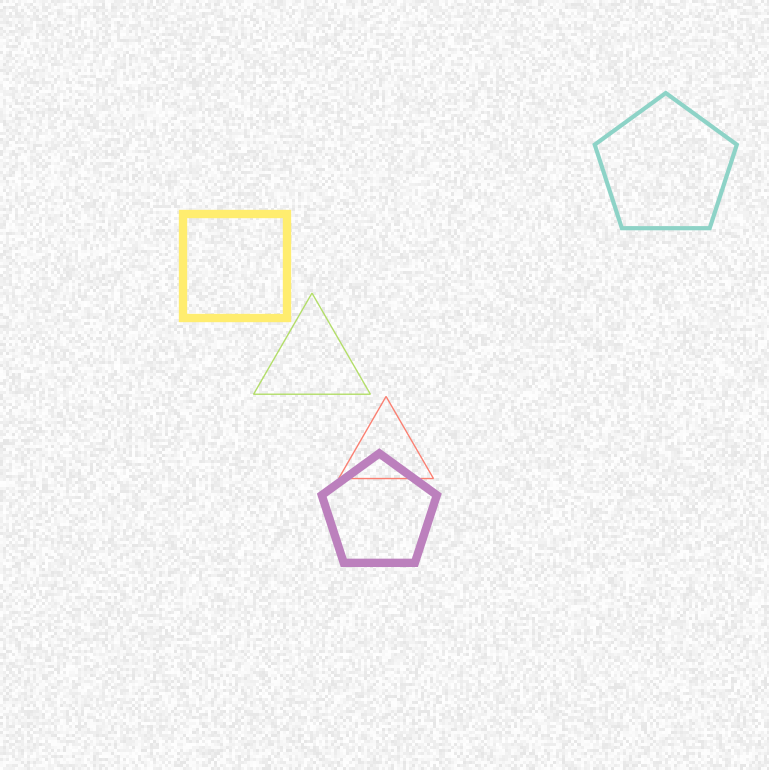[{"shape": "pentagon", "thickness": 1.5, "radius": 0.49, "center": [0.865, 0.782]}, {"shape": "triangle", "thickness": 0.5, "radius": 0.36, "center": [0.501, 0.414]}, {"shape": "triangle", "thickness": 0.5, "radius": 0.44, "center": [0.405, 0.532]}, {"shape": "pentagon", "thickness": 3, "radius": 0.39, "center": [0.493, 0.333]}, {"shape": "square", "thickness": 3, "radius": 0.34, "center": [0.305, 0.655]}]